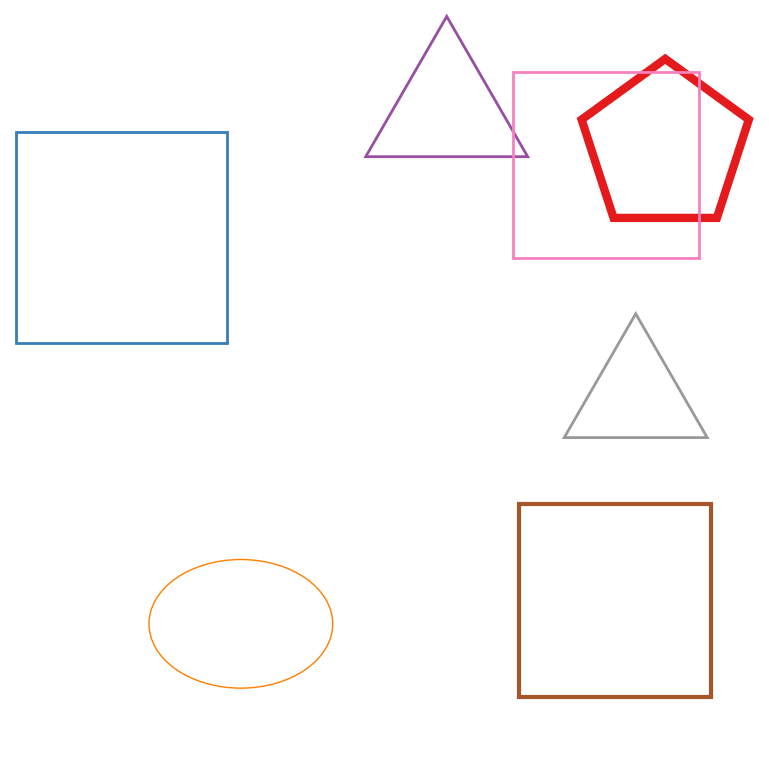[{"shape": "pentagon", "thickness": 3, "radius": 0.57, "center": [0.864, 0.809]}, {"shape": "square", "thickness": 1, "radius": 0.68, "center": [0.158, 0.691]}, {"shape": "triangle", "thickness": 1, "radius": 0.61, "center": [0.58, 0.857]}, {"shape": "oval", "thickness": 0.5, "radius": 0.6, "center": [0.313, 0.19]}, {"shape": "square", "thickness": 1.5, "radius": 0.63, "center": [0.799, 0.22]}, {"shape": "square", "thickness": 1, "radius": 0.6, "center": [0.787, 0.786]}, {"shape": "triangle", "thickness": 1, "radius": 0.54, "center": [0.826, 0.485]}]